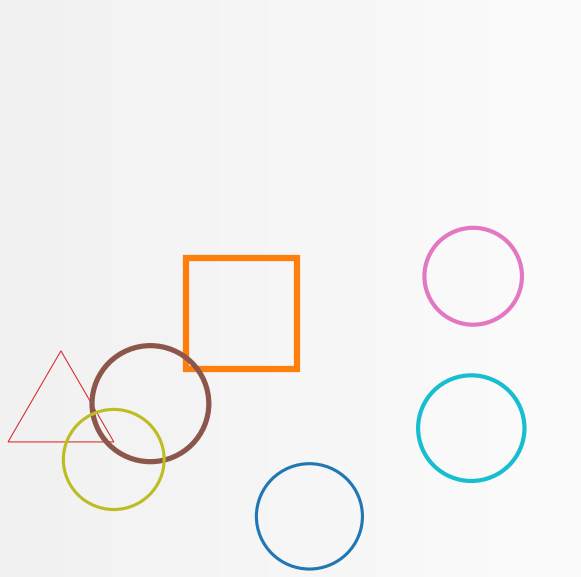[{"shape": "circle", "thickness": 1.5, "radius": 0.46, "center": [0.532, 0.105]}, {"shape": "square", "thickness": 3, "radius": 0.48, "center": [0.416, 0.456]}, {"shape": "triangle", "thickness": 0.5, "radius": 0.53, "center": [0.105, 0.286]}, {"shape": "circle", "thickness": 2.5, "radius": 0.5, "center": [0.259, 0.3]}, {"shape": "circle", "thickness": 2, "radius": 0.42, "center": [0.814, 0.521]}, {"shape": "circle", "thickness": 1.5, "radius": 0.43, "center": [0.196, 0.204]}, {"shape": "circle", "thickness": 2, "radius": 0.46, "center": [0.811, 0.258]}]